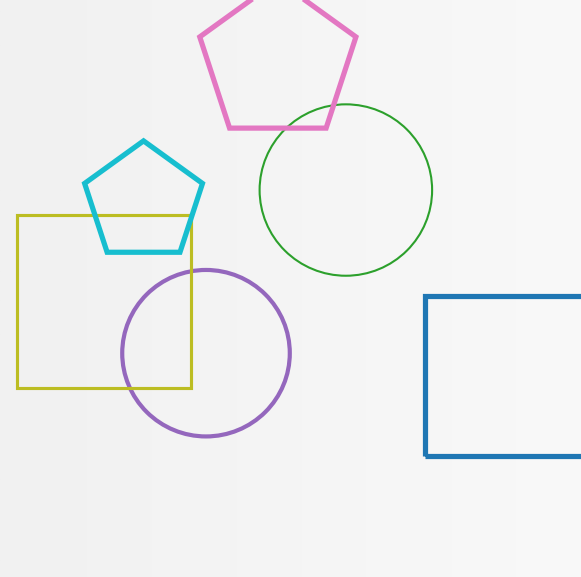[{"shape": "square", "thickness": 2.5, "radius": 0.69, "center": [0.87, 0.348]}, {"shape": "circle", "thickness": 1, "radius": 0.74, "center": [0.595, 0.67]}, {"shape": "circle", "thickness": 2, "radius": 0.72, "center": [0.354, 0.388]}, {"shape": "pentagon", "thickness": 2.5, "radius": 0.71, "center": [0.478, 0.892]}, {"shape": "square", "thickness": 1.5, "radius": 0.75, "center": [0.178, 0.476]}, {"shape": "pentagon", "thickness": 2.5, "radius": 0.53, "center": [0.247, 0.649]}]